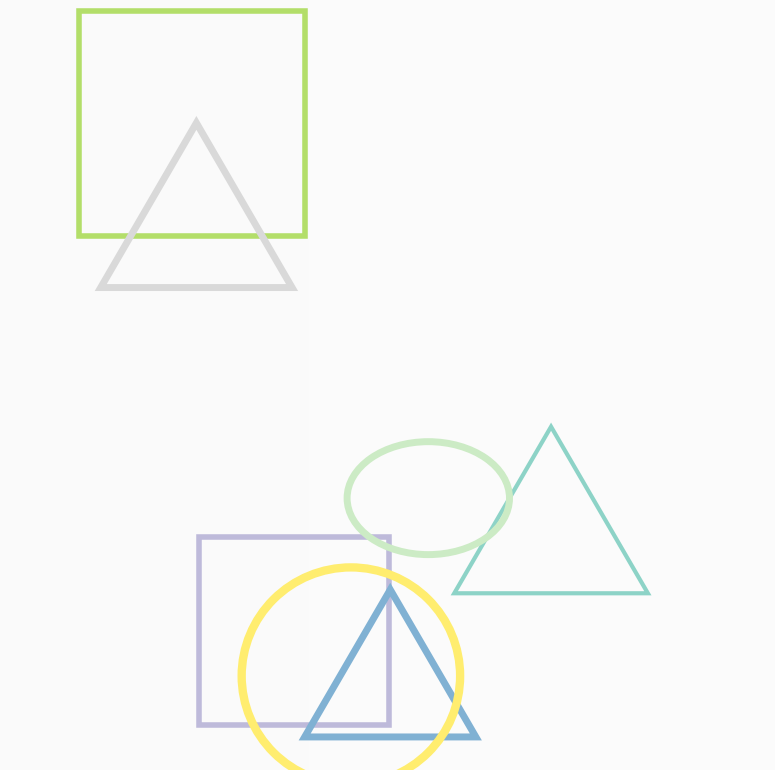[{"shape": "triangle", "thickness": 1.5, "radius": 0.72, "center": [0.711, 0.302]}, {"shape": "square", "thickness": 2, "radius": 0.61, "center": [0.379, 0.181]}, {"shape": "triangle", "thickness": 2.5, "radius": 0.64, "center": [0.504, 0.107]}, {"shape": "square", "thickness": 2, "radius": 0.73, "center": [0.248, 0.84]}, {"shape": "triangle", "thickness": 2.5, "radius": 0.71, "center": [0.253, 0.698]}, {"shape": "oval", "thickness": 2.5, "radius": 0.52, "center": [0.553, 0.353]}, {"shape": "circle", "thickness": 3, "radius": 0.7, "center": [0.453, 0.122]}]